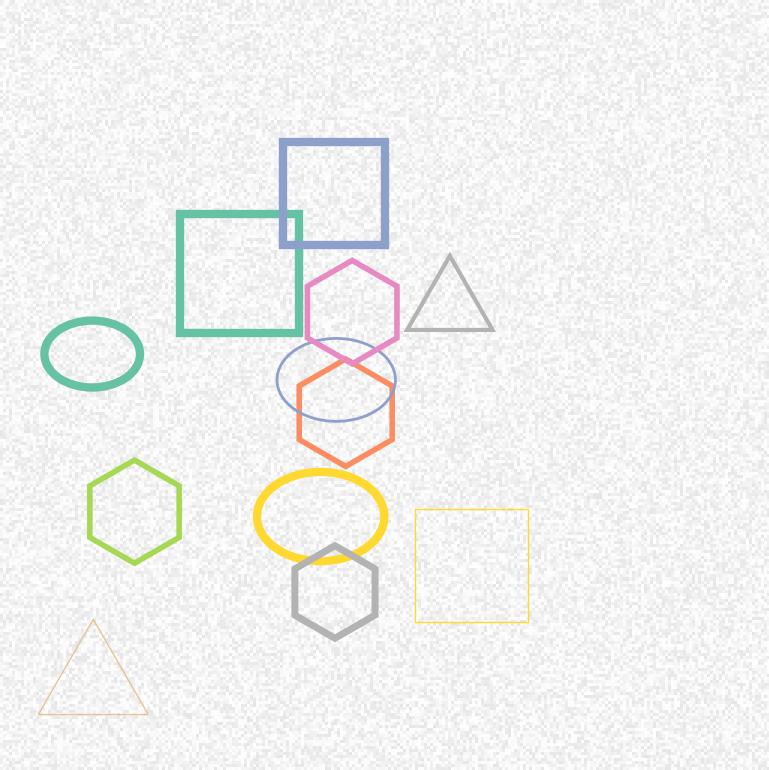[{"shape": "square", "thickness": 3, "radius": 0.39, "center": [0.312, 0.645]}, {"shape": "oval", "thickness": 3, "radius": 0.31, "center": [0.12, 0.54]}, {"shape": "hexagon", "thickness": 2, "radius": 0.35, "center": [0.449, 0.464]}, {"shape": "square", "thickness": 3, "radius": 0.33, "center": [0.434, 0.749]}, {"shape": "oval", "thickness": 1, "radius": 0.38, "center": [0.437, 0.507]}, {"shape": "hexagon", "thickness": 2, "radius": 0.34, "center": [0.457, 0.595]}, {"shape": "hexagon", "thickness": 2, "radius": 0.33, "center": [0.175, 0.336]}, {"shape": "oval", "thickness": 3, "radius": 0.41, "center": [0.416, 0.329]}, {"shape": "square", "thickness": 0.5, "radius": 0.36, "center": [0.612, 0.265]}, {"shape": "triangle", "thickness": 0.5, "radius": 0.41, "center": [0.121, 0.113]}, {"shape": "hexagon", "thickness": 2.5, "radius": 0.3, "center": [0.435, 0.231]}, {"shape": "triangle", "thickness": 1.5, "radius": 0.32, "center": [0.584, 0.604]}]